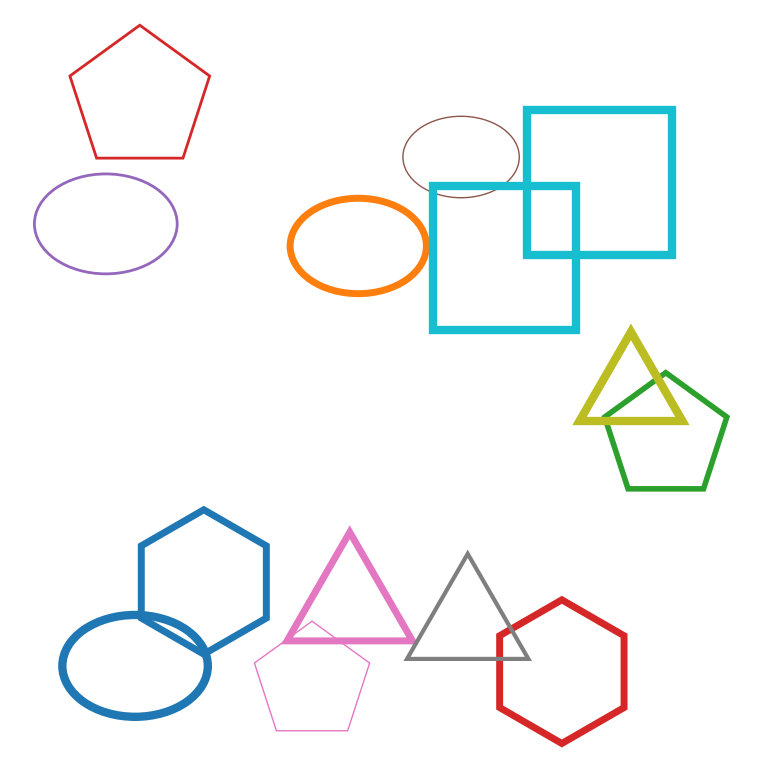[{"shape": "hexagon", "thickness": 2.5, "radius": 0.47, "center": [0.265, 0.244]}, {"shape": "oval", "thickness": 3, "radius": 0.47, "center": [0.175, 0.135]}, {"shape": "oval", "thickness": 2.5, "radius": 0.44, "center": [0.465, 0.681]}, {"shape": "pentagon", "thickness": 2, "radius": 0.42, "center": [0.865, 0.433]}, {"shape": "pentagon", "thickness": 1, "radius": 0.48, "center": [0.182, 0.872]}, {"shape": "hexagon", "thickness": 2.5, "radius": 0.47, "center": [0.73, 0.128]}, {"shape": "oval", "thickness": 1, "radius": 0.46, "center": [0.137, 0.709]}, {"shape": "oval", "thickness": 0.5, "radius": 0.38, "center": [0.599, 0.796]}, {"shape": "triangle", "thickness": 2.5, "radius": 0.47, "center": [0.454, 0.215]}, {"shape": "pentagon", "thickness": 0.5, "radius": 0.39, "center": [0.405, 0.115]}, {"shape": "triangle", "thickness": 1.5, "radius": 0.46, "center": [0.607, 0.19]}, {"shape": "triangle", "thickness": 3, "radius": 0.39, "center": [0.819, 0.492]}, {"shape": "square", "thickness": 3, "radius": 0.47, "center": [0.779, 0.763]}, {"shape": "square", "thickness": 3, "radius": 0.47, "center": [0.655, 0.665]}]